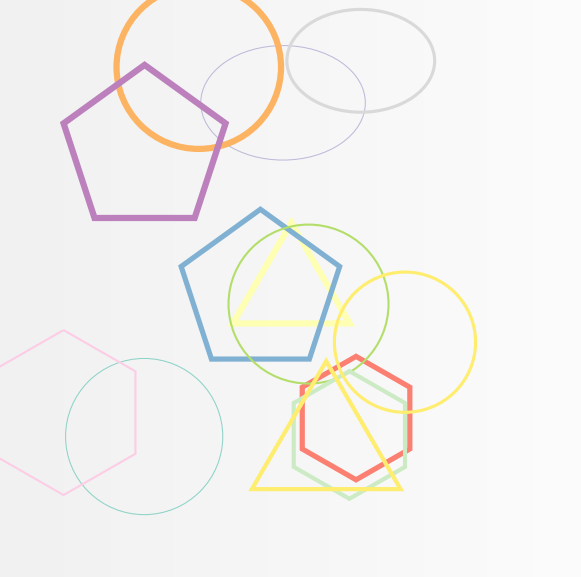[{"shape": "circle", "thickness": 0.5, "radius": 0.68, "center": [0.248, 0.243]}, {"shape": "triangle", "thickness": 3, "radius": 0.58, "center": [0.501, 0.497]}, {"shape": "oval", "thickness": 0.5, "radius": 0.71, "center": [0.487, 0.821]}, {"shape": "hexagon", "thickness": 2.5, "radius": 0.53, "center": [0.613, 0.275]}, {"shape": "pentagon", "thickness": 2.5, "radius": 0.72, "center": [0.448, 0.493]}, {"shape": "circle", "thickness": 3, "radius": 0.71, "center": [0.342, 0.883]}, {"shape": "circle", "thickness": 1, "radius": 0.69, "center": [0.531, 0.473]}, {"shape": "hexagon", "thickness": 1, "radius": 0.71, "center": [0.109, 0.285]}, {"shape": "oval", "thickness": 1.5, "radius": 0.64, "center": [0.621, 0.894]}, {"shape": "pentagon", "thickness": 3, "radius": 0.73, "center": [0.249, 0.74]}, {"shape": "hexagon", "thickness": 2, "radius": 0.55, "center": [0.601, 0.246]}, {"shape": "circle", "thickness": 1.5, "radius": 0.61, "center": [0.697, 0.407]}, {"shape": "triangle", "thickness": 2, "radius": 0.74, "center": [0.561, 0.226]}]